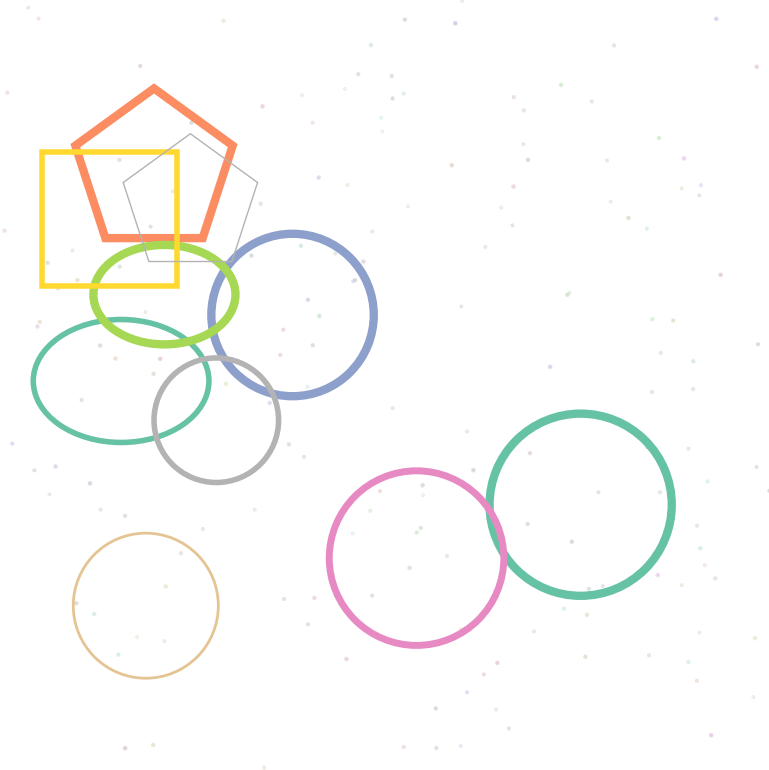[{"shape": "circle", "thickness": 3, "radius": 0.59, "center": [0.754, 0.345]}, {"shape": "oval", "thickness": 2, "radius": 0.57, "center": [0.157, 0.505]}, {"shape": "pentagon", "thickness": 3, "radius": 0.54, "center": [0.2, 0.778]}, {"shape": "circle", "thickness": 3, "radius": 0.53, "center": [0.38, 0.591]}, {"shape": "circle", "thickness": 2.5, "radius": 0.57, "center": [0.541, 0.275]}, {"shape": "oval", "thickness": 3, "radius": 0.46, "center": [0.214, 0.617]}, {"shape": "square", "thickness": 2, "radius": 0.44, "center": [0.142, 0.716]}, {"shape": "circle", "thickness": 1, "radius": 0.47, "center": [0.189, 0.213]}, {"shape": "pentagon", "thickness": 0.5, "radius": 0.46, "center": [0.247, 0.735]}, {"shape": "circle", "thickness": 2, "radius": 0.4, "center": [0.281, 0.454]}]